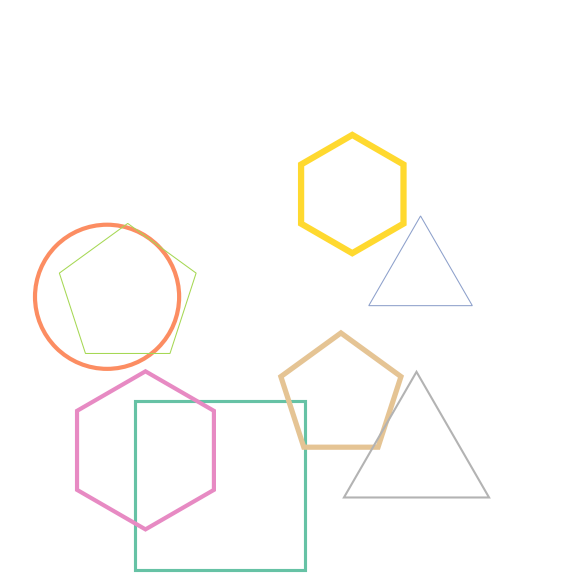[{"shape": "square", "thickness": 1.5, "radius": 0.73, "center": [0.381, 0.158]}, {"shape": "circle", "thickness": 2, "radius": 0.62, "center": [0.185, 0.485]}, {"shape": "triangle", "thickness": 0.5, "radius": 0.52, "center": [0.728, 0.522]}, {"shape": "hexagon", "thickness": 2, "radius": 0.68, "center": [0.252, 0.219]}, {"shape": "pentagon", "thickness": 0.5, "radius": 0.62, "center": [0.221, 0.488]}, {"shape": "hexagon", "thickness": 3, "radius": 0.51, "center": [0.61, 0.663]}, {"shape": "pentagon", "thickness": 2.5, "radius": 0.55, "center": [0.59, 0.313]}, {"shape": "triangle", "thickness": 1, "radius": 0.73, "center": [0.721, 0.21]}]